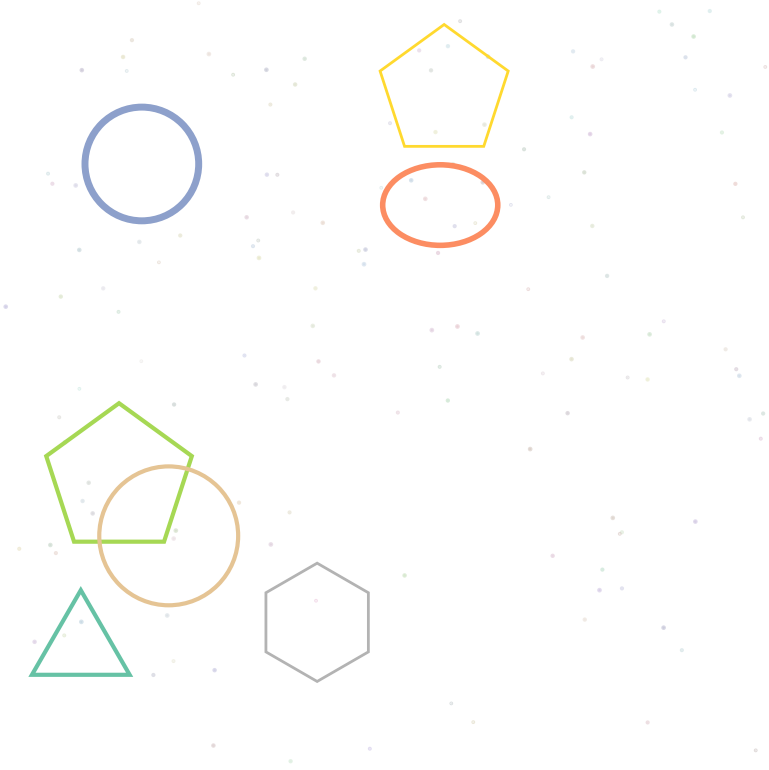[{"shape": "triangle", "thickness": 1.5, "radius": 0.37, "center": [0.105, 0.16]}, {"shape": "oval", "thickness": 2, "radius": 0.37, "center": [0.572, 0.734]}, {"shape": "circle", "thickness": 2.5, "radius": 0.37, "center": [0.184, 0.787]}, {"shape": "pentagon", "thickness": 1.5, "radius": 0.5, "center": [0.155, 0.377]}, {"shape": "pentagon", "thickness": 1, "radius": 0.44, "center": [0.577, 0.881]}, {"shape": "circle", "thickness": 1.5, "radius": 0.45, "center": [0.219, 0.304]}, {"shape": "hexagon", "thickness": 1, "radius": 0.38, "center": [0.412, 0.192]}]